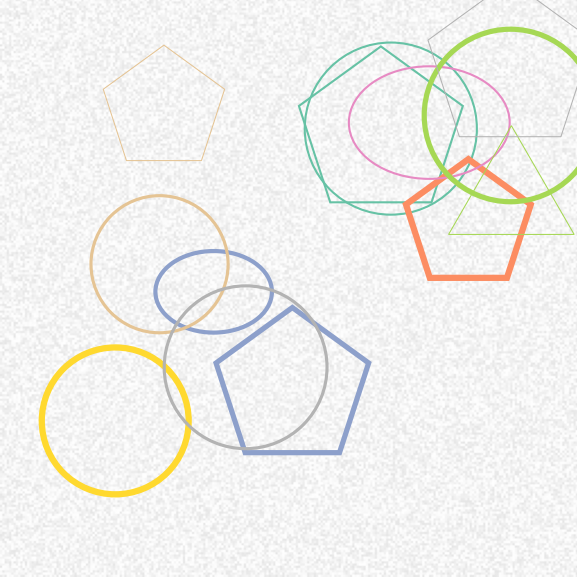[{"shape": "pentagon", "thickness": 1, "radius": 0.75, "center": [0.66, 0.77]}, {"shape": "circle", "thickness": 1, "radius": 0.75, "center": [0.677, 0.776]}, {"shape": "pentagon", "thickness": 3, "radius": 0.57, "center": [0.811, 0.61]}, {"shape": "pentagon", "thickness": 2.5, "radius": 0.69, "center": [0.506, 0.328]}, {"shape": "oval", "thickness": 2, "radius": 0.5, "center": [0.37, 0.494]}, {"shape": "oval", "thickness": 1, "radius": 0.7, "center": [0.743, 0.787]}, {"shape": "circle", "thickness": 2.5, "radius": 0.75, "center": [0.884, 0.799]}, {"shape": "triangle", "thickness": 0.5, "radius": 0.63, "center": [0.885, 0.656]}, {"shape": "circle", "thickness": 3, "radius": 0.64, "center": [0.2, 0.27]}, {"shape": "pentagon", "thickness": 0.5, "radius": 0.55, "center": [0.284, 0.81]}, {"shape": "circle", "thickness": 1.5, "radius": 0.59, "center": [0.276, 0.542]}, {"shape": "pentagon", "thickness": 0.5, "radius": 0.75, "center": [0.883, 0.883]}, {"shape": "circle", "thickness": 1.5, "radius": 0.7, "center": [0.425, 0.363]}]